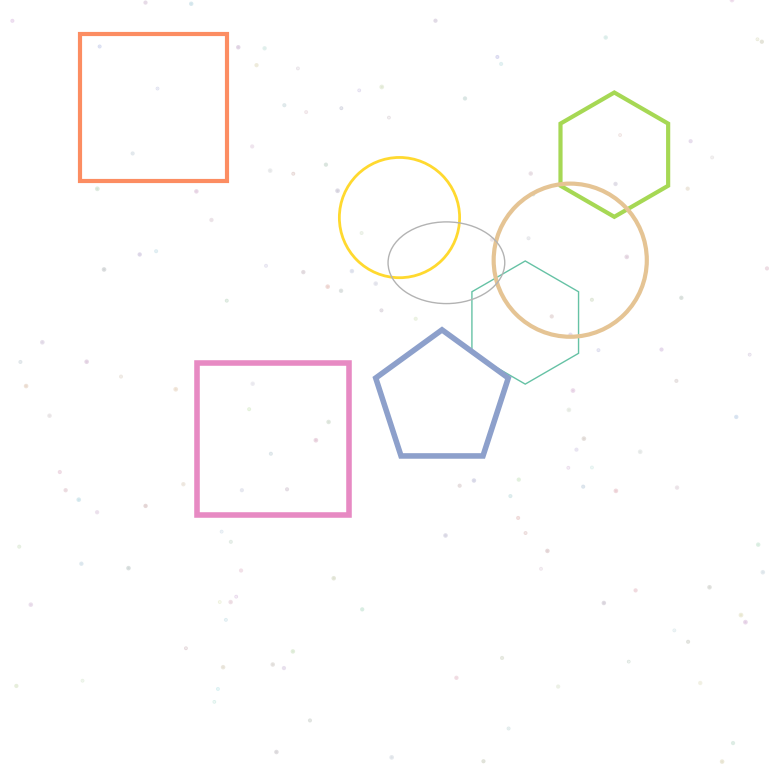[{"shape": "hexagon", "thickness": 0.5, "radius": 0.4, "center": [0.682, 0.581]}, {"shape": "square", "thickness": 1.5, "radius": 0.48, "center": [0.199, 0.86]}, {"shape": "pentagon", "thickness": 2, "radius": 0.45, "center": [0.574, 0.481]}, {"shape": "square", "thickness": 2, "radius": 0.49, "center": [0.355, 0.43]}, {"shape": "hexagon", "thickness": 1.5, "radius": 0.4, "center": [0.798, 0.799]}, {"shape": "circle", "thickness": 1, "radius": 0.39, "center": [0.519, 0.717]}, {"shape": "circle", "thickness": 1.5, "radius": 0.5, "center": [0.741, 0.662]}, {"shape": "oval", "thickness": 0.5, "radius": 0.38, "center": [0.58, 0.659]}]